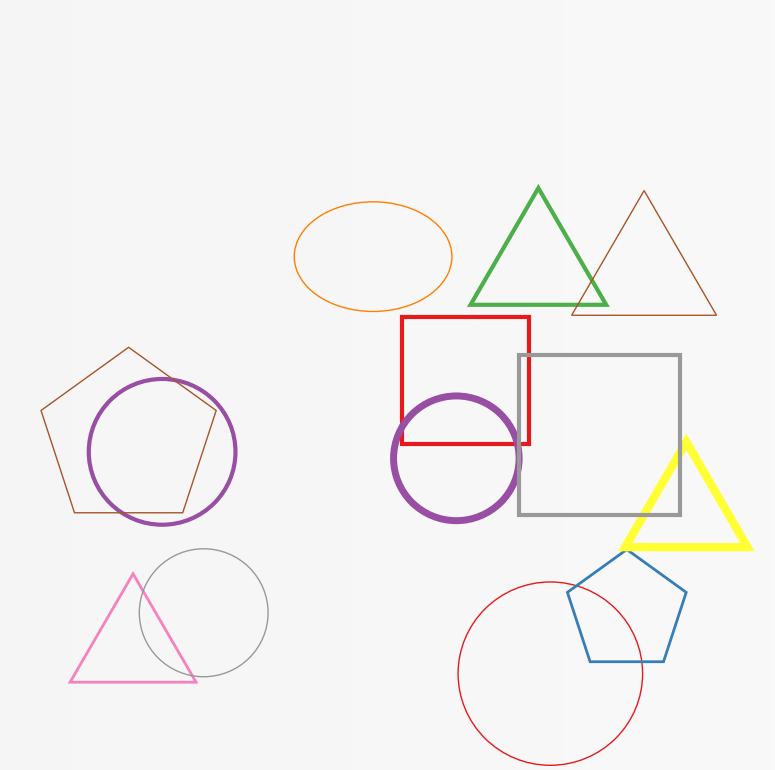[{"shape": "circle", "thickness": 0.5, "radius": 0.6, "center": [0.71, 0.125]}, {"shape": "square", "thickness": 1.5, "radius": 0.41, "center": [0.601, 0.506]}, {"shape": "pentagon", "thickness": 1, "radius": 0.4, "center": [0.809, 0.206]}, {"shape": "triangle", "thickness": 1.5, "radius": 0.51, "center": [0.695, 0.655]}, {"shape": "circle", "thickness": 2.5, "radius": 0.4, "center": [0.589, 0.405]}, {"shape": "circle", "thickness": 1.5, "radius": 0.47, "center": [0.209, 0.413]}, {"shape": "oval", "thickness": 0.5, "radius": 0.51, "center": [0.481, 0.667]}, {"shape": "triangle", "thickness": 3, "radius": 0.46, "center": [0.886, 0.335]}, {"shape": "triangle", "thickness": 0.5, "radius": 0.54, "center": [0.831, 0.645]}, {"shape": "pentagon", "thickness": 0.5, "radius": 0.59, "center": [0.166, 0.43]}, {"shape": "triangle", "thickness": 1, "radius": 0.47, "center": [0.172, 0.161]}, {"shape": "circle", "thickness": 0.5, "radius": 0.42, "center": [0.263, 0.204]}, {"shape": "square", "thickness": 1.5, "radius": 0.52, "center": [0.774, 0.435]}]